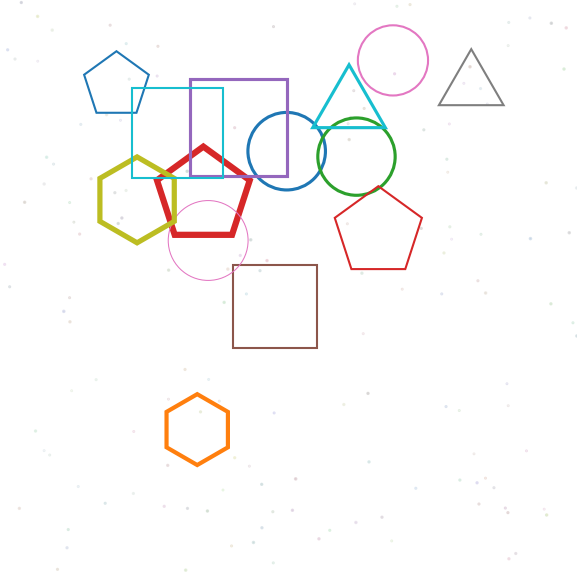[{"shape": "pentagon", "thickness": 1, "radius": 0.29, "center": [0.202, 0.852]}, {"shape": "circle", "thickness": 1.5, "radius": 0.34, "center": [0.496, 0.737]}, {"shape": "hexagon", "thickness": 2, "radius": 0.31, "center": [0.342, 0.255]}, {"shape": "circle", "thickness": 1.5, "radius": 0.33, "center": [0.617, 0.728]}, {"shape": "pentagon", "thickness": 1, "radius": 0.4, "center": [0.655, 0.597]}, {"shape": "pentagon", "thickness": 3, "radius": 0.42, "center": [0.352, 0.661]}, {"shape": "square", "thickness": 1.5, "radius": 0.42, "center": [0.413, 0.779]}, {"shape": "square", "thickness": 1, "radius": 0.36, "center": [0.476, 0.468]}, {"shape": "circle", "thickness": 1, "radius": 0.3, "center": [0.68, 0.895]}, {"shape": "circle", "thickness": 0.5, "radius": 0.35, "center": [0.36, 0.583]}, {"shape": "triangle", "thickness": 1, "radius": 0.32, "center": [0.816, 0.849]}, {"shape": "hexagon", "thickness": 2.5, "radius": 0.37, "center": [0.237, 0.653]}, {"shape": "square", "thickness": 1, "radius": 0.39, "center": [0.308, 0.769]}, {"shape": "triangle", "thickness": 1.5, "radius": 0.36, "center": [0.604, 0.814]}]